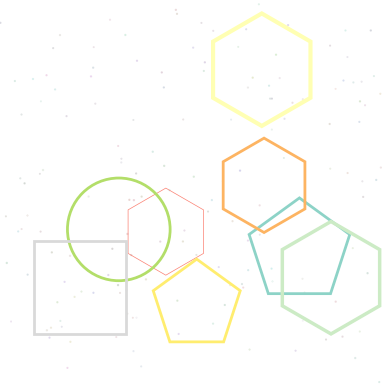[{"shape": "pentagon", "thickness": 2, "radius": 0.69, "center": [0.778, 0.348]}, {"shape": "hexagon", "thickness": 3, "radius": 0.73, "center": [0.68, 0.819]}, {"shape": "hexagon", "thickness": 0.5, "radius": 0.57, "center": [0.431, 0.398]}, {"shape": "hexagon", "thickness": 2, "radius": 0.61, "center": [0.686, 0.519]}, {"shape": "circle", "thickness": 2, "radius": 0.67, "center": [0.309, 0.404]}, {"shape": "square", "thickness": 2, "radius": 0.6, "center": [0.208, 0.254]}, {"shape": "hexagon", "thickness": 2.5, "radius": 0.73, "center": [0.86, 0.279]}, {"shape": "pentagon", "thickness": 2, "radius": 0.59, "center": [0.511, 0.208]}]